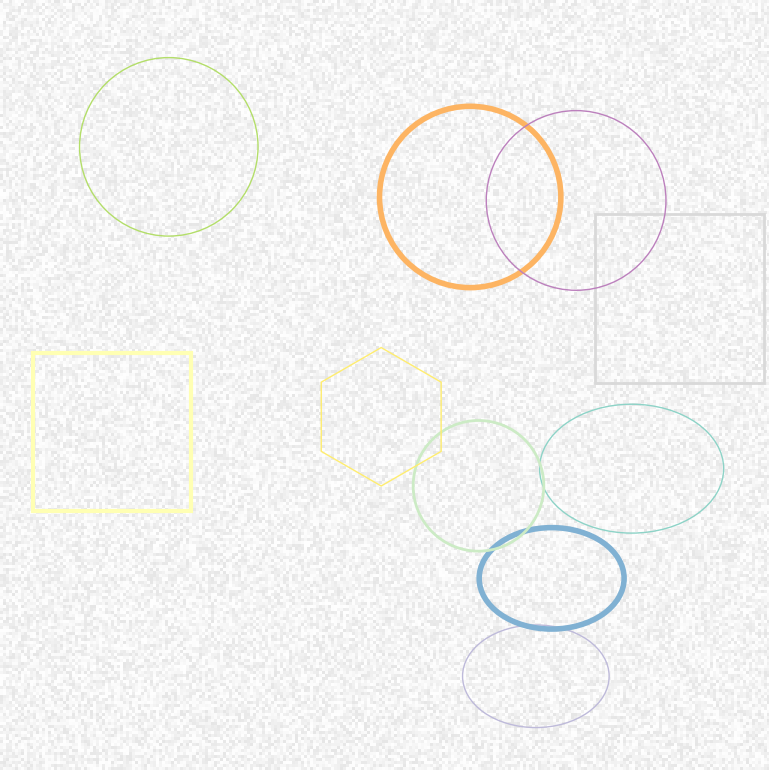[{"shape": "oval", "thickness": 0.5, "radius": 0.6, "center": [0.82, 0.391]}, {"shape": "square", "thickness": 1.5, "radius": 0.51, "center": [0.145, 0.439]}, {"shape": "oval", "thickness": 0.5, "radius": 0.48, "center": [0.696, 0.122]}, {"shape": "oval", "thickness": 2, "radius": 0.47, "center": [0.716, 0.249]}, {"shape": "circle", "thickness": 2, "radius": 0.59, "center": [0.611, 0.744]}, {"shape": "circle", "thickness": 0.5, "radius": 0.58, "center": [0.219, 0.809]}, {"shape": "square", "thickness": 1, "radius": 0.55, "center": [0.882, 0.612]}, {"shape": "circle", "thickness": 0.5, "radius": 0.58, "center": [0.748, 0.74]}, {"shape": "circle", "thickness": 1, "radius": 0.42, "center": [0.621, 0.369]}, {"shape": "hexagon", "thickness": 0.5, "radius": 0.45, "center": [0.495, 0.459]}]